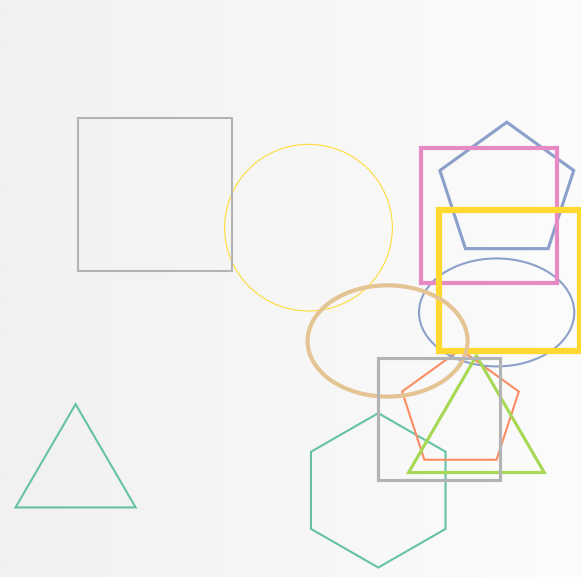[{"shape": "triangle", "thickness": 1, "radius": 0.6, "center": [0.13, 0.18]}, {"shape": "hexagon", "thickness": 1, "radius": 0.67, "center": [0.651, 0.15]}, {"shape": "pentagon", "thickness": 1, "radius": 0.53, "center": [0.792, 0.288]}, {"shape": "pentagon", "thickness": 1.5, "radius": 0.61, "center": [0.872, 0.667]}, {"shape": "oval", "thickness": 1, "radius": 0.67, "center": [0.854, 0.458]}, {"shape": "square", "thickness": 2, "radius": 0.59, "center": [0.842, 0.626]}, {"shape": "triangle", "thickness": 1.5, "radius": 0.67, "center": [0.82, 0.248]}, {"shape": "circle", "thickness": 0.5, "radius": 0.72, "center": [0.531, 0.605]}, {"shape": "square", "thickness": 3, "radius": 0.61, "center": [0.877, 0.513]}, {"shape": "oval", "thickness": 2, "radius": 0.69, "center": [0.667, 0.409]}, {"shape": "square", "thickness": 1.5, "radius": 0.53, "center": [0.756, 0.274]}, {"shape": "square", "thickness": 1, "radius": 0.67, "center": [0.267, 0.663]}]